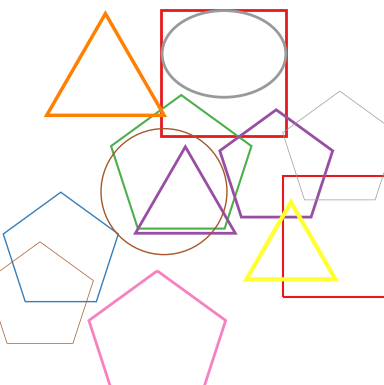[{"shape": "square", "thickness": 1.5, "radius": 0.79, "center": [0.892, 0.387]}, {"shape": "square", "thickness": 2, "radius": 0.82, "center": [0.58, 0.811]}, {"shape": "pentagon", "thickness": 1, "radius": 0.79, "center": [0.158, 0.344]}, {"shape": "pentagon", "thickness": 1.5, "radius": 0.96, "center": [0.471, 0.561]}, {"shape": "pentagon", "thickness": 2, "radius": 0.77, "center": [0.717, 0.561]}, {"shape": "triangle", "thickness": 2, "radius": 0.75, "center": [0.481, 0.469]}, {"shape": "triangle", "thickness": 2.5, "radius": 0.88, "center": [0.274, 0.789]}, {"shape": "triangle", "thickness": 3, "radius": 0.67, "center": [0.756, 0.341]}, {"shape": "pentagon", "thickness": 0.5, "radius": 0.73, "center": [0.104, 0.226]}, {"shape": "circle", "thickness": 1, "radius": 0.82, "center": [0.426, 0.502]}, {"shape": "pentagon", "thickness": 2, "radius": 0.93, "center": [0.409, 0.11]}, {"shape": "oval", "thickness": 2, "radius": 0.8, "center": [0.582, 0.86]}, {"shape": "pentagon", "thickness": 0.5, "radius": 0.78, "center": [0.883, 0.607]}]